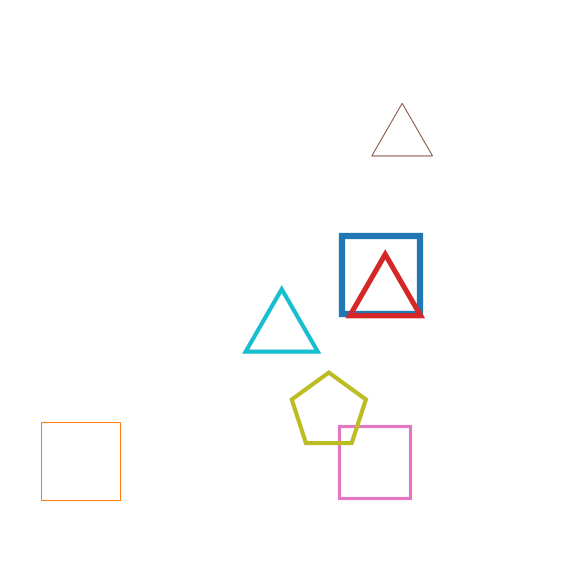[{"shape": "square", "thickness": 3, "radius": 0.34, "center": [0.659, 0.523]}, {"shape": "square", "thickness": 0.5, "radius": 0.34, "center": [0.139, 0.201]}, {"shape": "triangle", "thickness": 2.5, "radius": 0.35, "center": [0.667, 0.488]}, {"shape": "triangle", "thickness": 0.5, "radius": 0.3, "center": [0.696, 0.759]}, {"shape": "square", "thickness": 1.5, "radius": 0.31, "center": [0.649, 0.2]}, {"shape": "pentagon", "thickness": 2, "radius": 0.34, "center": [0.569, 0.287]}, {"shape": "triangle", "thickness": 2, "radius": 0.36, "center": [0.488, 0.426]}]